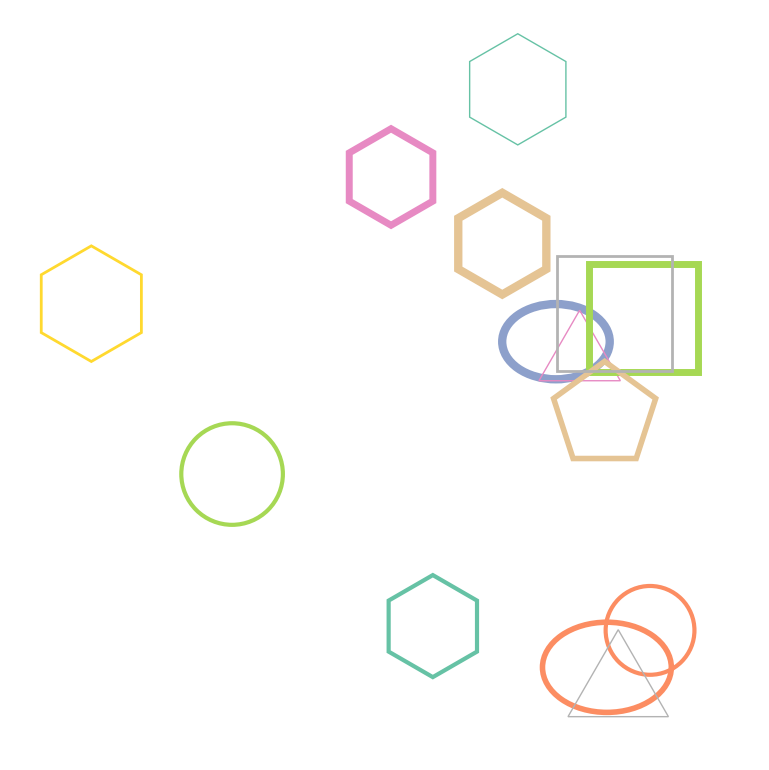[{"shape": "hexagon", "thickness": 1.5, "radius": 0.33, "center": [0.562, 0.187]}, {"shape": "hexagon", "thickness": 0.5, "radius": 0.36, "center": [0.672, 0.884]}, {"shape": "circle", "thickness": 1.5, "radius": 0.29, "center": [0.844, 0.181]}, {"shape": "oval", "thickness": 2, "radius": 0.42, "center": [0.788, 0.133]}, {"shape": "oval", "thickness": 3, "radius": 0.35, "center": [0.722, 0.556]}, {"shape": "hexagon", "thickness": 2.5, "radius": 0.31, "center": [0.508, 0.77]}, {"shape": "triangle", "thickness": 0.5, "radius": 0.31, "center": [0.753, 0.536]}, {"shape": "square", "thickness": 2.5, "radius": 0.35, "center": [0.836, 0.587]}, {"shape": "circle", "thickness": 1.5, "radius": 0.33, "center": [0.301, 0.384]}, {"shape": "hexagon", "thickness": 1, "radius": 0.38, "center": [0.119, 0.606]}, {"shape": "hexagon", "thickness": 3, "radius": 0.33, "center": [0.652, 0.684]}, {"shape": "pentagon", "thickness": 2, "radius": 0.35, "center": [0.785, 0.461]}, {"shape": "square", "thickness": 1, "radius": 0.37, "center": [0.798, 0.593]}, {"shape": "triangle", "thickness": 0.5, "radius": 0.38, "center": [0.803, 0.107]}]